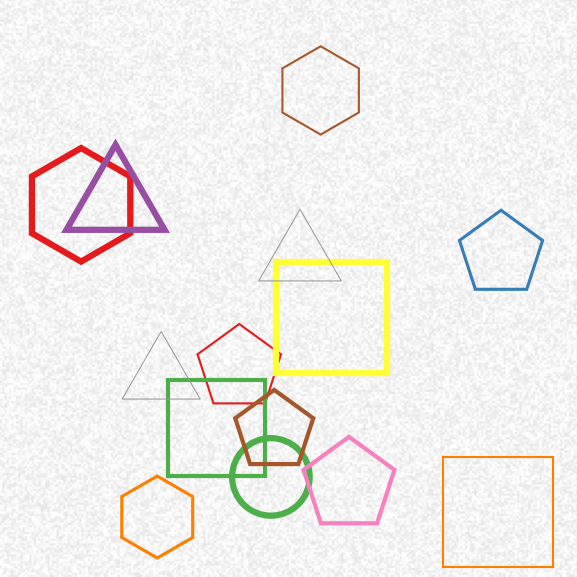[{"shape": "hexagon", "thickness": 3, "radius": 0.49, "center": [0.14, 0.644]}, {"shape": "pentagon", "thickness": 1, "radius": 0.38, "center": [0.414, 0.362]}, {"shape": "pentagon", "thickness": 1.5, "radius": 0.38, "center": [0.868, 0.559]}, {"shape": "square", "thickness": 2, "radius": 0.42, "center": [0.375, 0.258]}, {"shape": "circle", "thickness": 3, "radius": 0.34, "center": [0.469, 0.173]}, {"shape": "triangle", "thickness": 3, "radius": 0.49, "center": [0.2, 0.65]}, {"shape": "hexagon", "thickness": 1.5, "radius": 0.35, "center": [0.272, 0.104]}, {"shape": "square", "thickness": 1, "radius": 0.48, "center": [0.862, 0.113]}, {"shape": "square", "thickness": 3, "radius": 0.48, "center": [0.574, 0.449]}, {"shape": "hexagon", "thickness": 1, "radius": 0.38, "center": [0.555, 0.843]}, {"shape": "pentagon", "thickness": 2, "radius": 0.36, "center": [0.475, 0.253]}, {"shape": "pentagon", "thickness": 2, "radius": 0.41, "center": [0.604, 0.16]}, {"shape": "triangle", "thickness": 0.5, "radius": 0.39, "center": [0.279, 0.347]}, {"shape": "triangle", "thickness": 0.5, "radius": 0.41, "center": [0.519, 0.554]}]